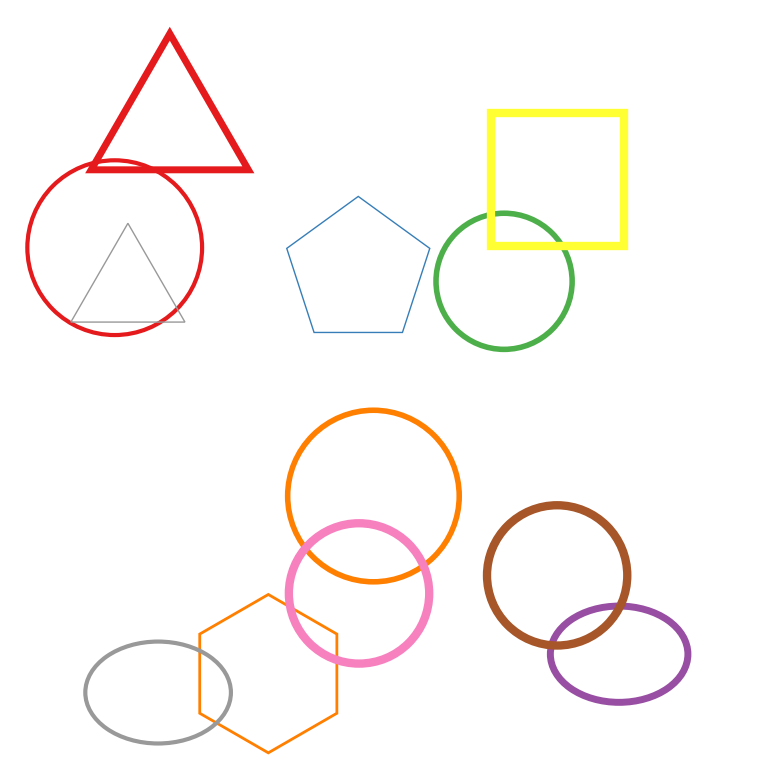[{"shape": "triangle", "thickness": 2.5, "radius": 0.59, "center": [0.22, 0.838]}, {"shape": "circle", "thickness": 1.5, "radius": 0.57, "center": [0.149, 0.678]}, {"shape": "pentagon", "thickness": 0.5, "radius": 0.49, "center": [0.465, 0.647]}, {"shape": "circle", "thickness": 2, "radius": 0.44, "center": [0.655, 0.635]}, {"shape": "oval", "thickness": 2.5, "radius": 0.45, "center": [0.804, 0.15]}, {"shape": "circle", "thickness": 2, "radius": 0.56, "center": [0.485, 0.356]}, {"shape": "hexagon", "thickness": 1, "radius": 0.51, "center": [0.348, 0.125]}, {"shape": "square", "thickness": 3, "radius": 0.43, "center": [0.724, 0.767]}, {"shape": "circle", "thickness": 3, "radius": 0.46, "center": [0.724, 0.253]}, {"shape": "circle", "thickness": 3, "radius": 0.46, "center": [0.466, 0.229]}, {"shape": "oval", "thickness": 1.5, "radius": 0.47, "center": [0.205, 0.101]}, {"shape": "triangle", "thickness": 0.5, "radius": 0.43, "center": [0.166, 0.624]}]